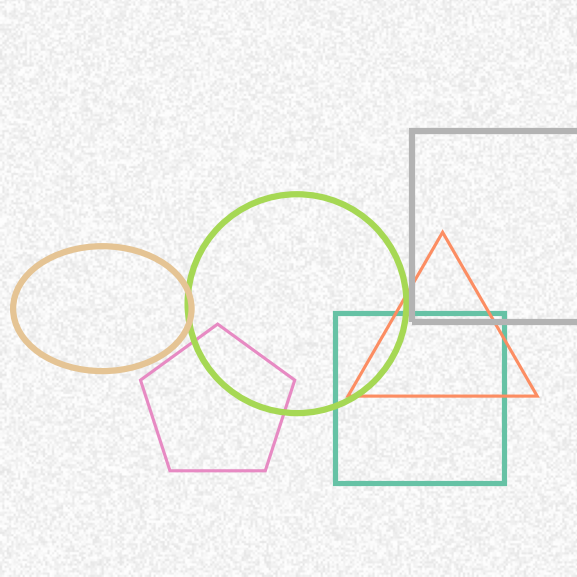[{"shape": "square", "thickness": 2.5, "radius": 0.73, "center": [0.726, 0.31]}, {"shape": "triangle", "thickness": 1.5, "radius": 0.95, "center": [0.766, 0.408]}, {"shape": "pentagon", "thickness": 1.5, "radius": 0.7, "center": [0.377, 0.298]}, {"shape": "circle", "thickness": 3, "radius": 0.95, "center": [0.514, 0.473]}, {"shape": "oval", "thickness": 3, "radius": 0.77, "center": [0.177, 0.465]}, {"shape": "square", "thickness": 3, "radius": 0.83, "center": [0.879, 0.607]}]